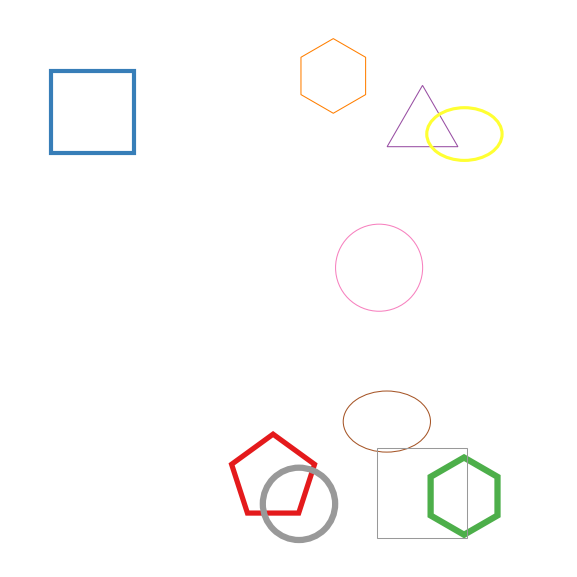[{"shape": "pentagon", "thickness": 2.5, "radius": 0.38, "center": [0.473, 0.172]}, {"shape": "square", "thickness": 2, "radius": 0.36, "center": [0.16, 0.805]}, {"shape": "hexagon", "thickness": 3, "radius": 0.33, "center": [0.804, 0.14]}, {"shape": "triangle", "thickness": 0.5, "radius": 0.35, "center": [0.732, 0.781]}, {"shape": "hexagon", "thickness": 0.5, "radius": 0.32, "center": [0.577, 0.868]}, {"shape": "oval", "thickness": 1.5, "radius": 0.33, "center": [0.804, 0.767]}, {"shape": "oval", "thickness": 0.5, "radius": 0.38, "center": [0.67, 0.269]}, {"shape": "circle", "thickness": 0.5, "radius": 0.38, "center": [0.656, 0.536]}, {"shape": "square", "thickness": 0.5, "radius": 0.39, "center": [0.731, 0.146]}, {"shape": "circle", "thickness": 3, "radius": 0.31, "center": [0.518, 0.127]}]